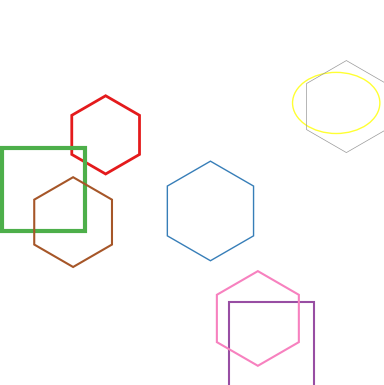[{"shape": "hexagon", "thickness": 2, "radius": 0.51, "center": [0.274, 0.65]}, {"shape": "hexagon", "thickness": 1, "radius": 0.65, "center": [0.547, 0.452]}, {"shape": "square", "thickness": 3, "radius": 0.54, "center": [0.113, 0.508]}, {"shape": "square", "thickness": 1.5, "radius": 0.55, "center": [0.705, 0.104]}, {"shape": "oval", "thickness": 1, "radius": 0.57, "center": [0.873, 0.733]}, {"shape": "hexagon", "thickness": 1.5, "radius": 0.58, "center": [0.19, 0.423]}, {"shape": "hexagon", "thickness": 1.5, "radius": 0.61, "center": [0.67, 0.173]}, {"shape": "hexagon", "thickness": 0.5, "radius": 0.6, "center": [0.9, 0.723]}]